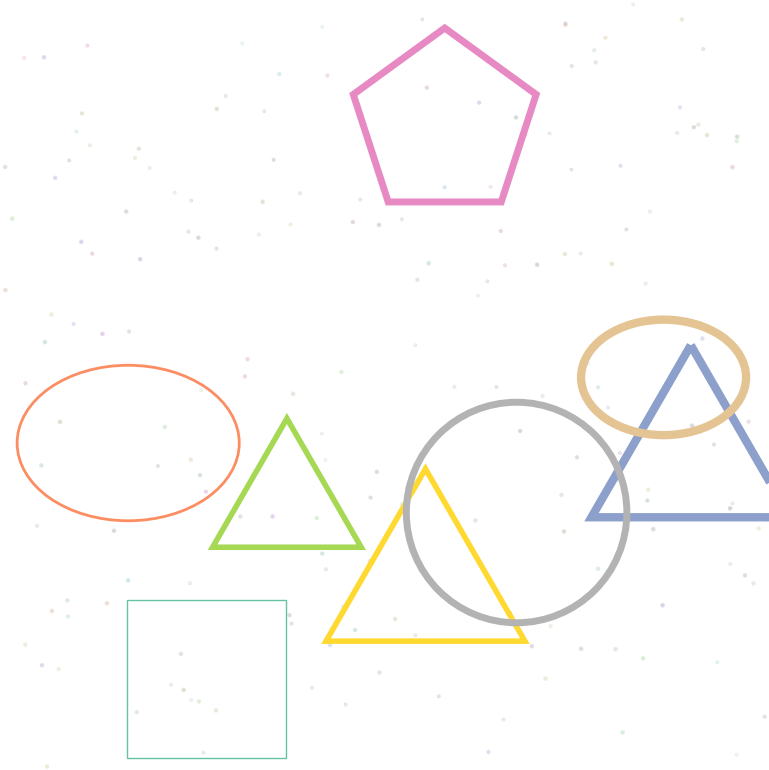[{"shape": "square", "thickness": 0.5, "radius": 0.51, "center": [0.268, 0.118]}, {"shape": "oval", "thickness": 1, "radius": 0.72, "center": [0.166, 0.425]}, {"shape": "triangle", "thickness": 3, "radius": 0.74, "center": [0.897, 0.403]}, {"shape": "pentagon", "thickness": 2.5, "radius": 0.62, "center": [0.578, 0.839]}, {"shape": "triangle", "thickness": 2, "radius": 0.56, "center": [0.373, 0.345]}, {"shape": "triangle", "thickness": 2, "radius": 0.75, "center": [0.553, 0.242]}, {"shape": "oval", "thickness": 3, "radius": 0.54, "center": [0.862, 0.51]}, {"shape": "circle", "thickness": 2.5, "radius": 0.72, "center": [0.671, 0.334]}]